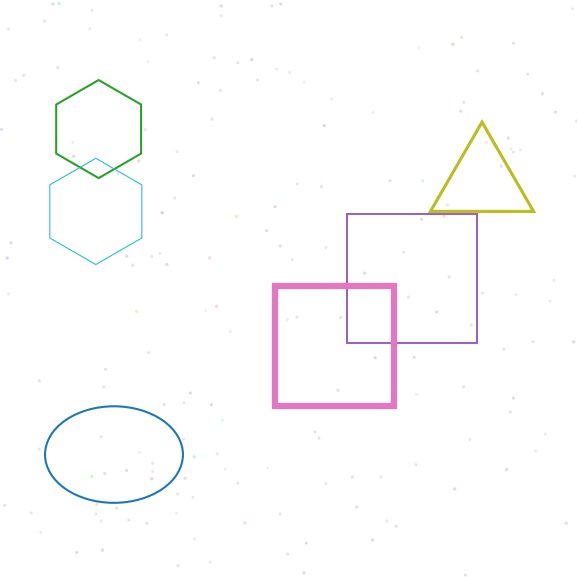[{"shape": "oval", "thickness": 1, "radius": 0.6, "center": [0.197, 0.212]}, {"shape": "hexagon", "thickness": 1, "radius": 0.42, "center": [0.171, 0.776]}, {"shape": "square", "thickness": 1, "radius": 0.56, "center": [0.713, 0.517]}, {"shape": "square", "thickness": 3, "radius": 0.52, "center": [0.579, 0.4]}, {"shape": "triangle", "thickness": 1.5, "radius": 0.52, "center": [0.835, 0.685]}, {"shape": "hexagon", "thickness": 0.5, "radius": 0.46, "center": [0.166, 0.633]}]